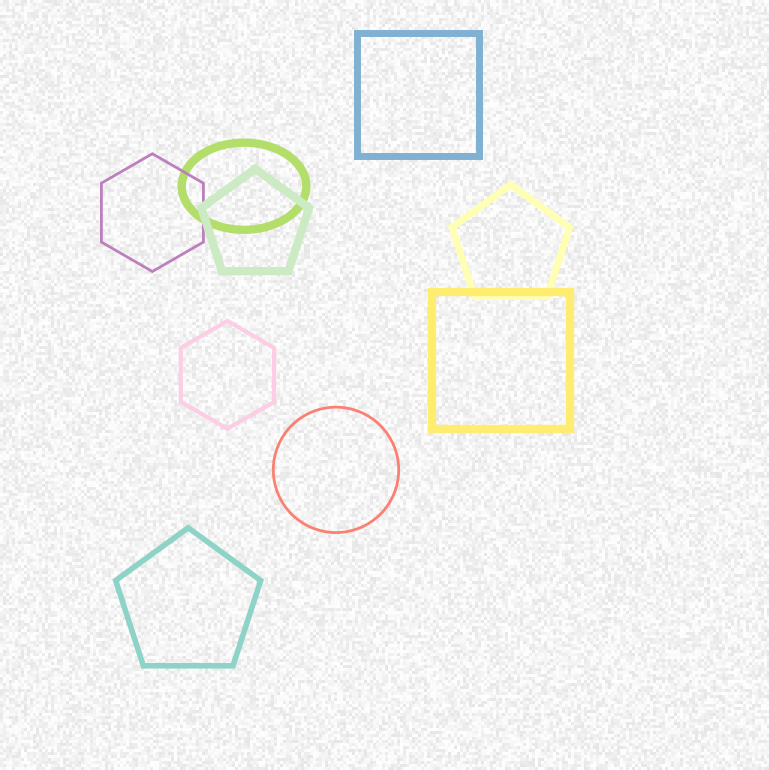[{"shape": "pentagon", "thickness": 2, "radius": 0.5, "center": [0.244, 0.215]}, {"shape": "pentagon", "thickness": 2.5, "radius": 0.4, "center": [0.663, 0.68]}, {"shape": "circle", "thickness": 1, "radius": 0.41, "center": [0.436, 0.39]}, {"shape": "square", "thickness": 2.5, "radius": 0.4, "center": [0.543, 0.877]}, {"shape": "oval", "thickness": 3, "radius": 0.4, "center": [0.317, 0.758]}, {"shape": "hexagon", "thickness": 1.5, "radius": 0.35, "center": [0.295, 0.513]}, {"shape": "hexagon", "thickness": 1, "radius": 0.38, "center": [0.198, 0.724]}, {"shape": "pentagon", "thickness": 3, "radius": 0.37, "center": [0.331, 0.707]}, {"shape": "square", "thickness": 3, "radius": 0.45, "center": [0.651, 0.531]}]